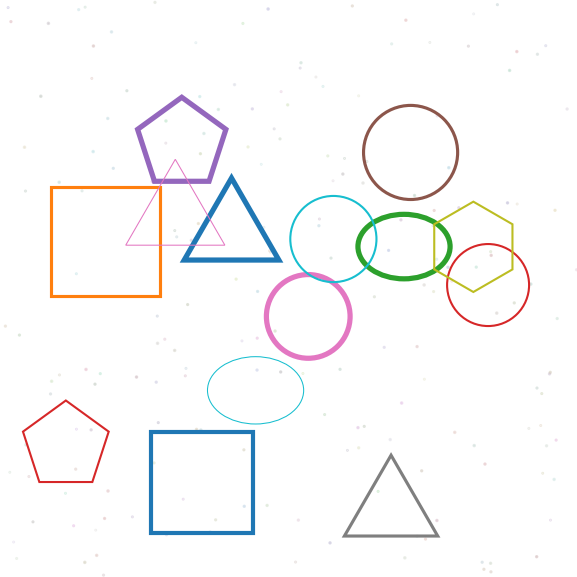[{"shape": "triangle", "thickness": 2.5, "radius": 0.47, "center": [0.401, 0.596]}, {"shape": "square", "thickness": 2, "radius": 0.44, "center": [0.35, 0.163]}, {"shape": "square", "thickness": 1.5, "radius": 0.47, "center": [0.183, 0.58]}, {"shape": "oval", "thickness": 2.5, "radius": 0.4, "center": [0.7, 0.572]}, {"shape": "circle", "thickness": 1, "radius": 0.35, "center": [0.845, 0.506]}, {"shape": "pentagon", "thickness": 1, "radius": 0.39, "center": [0.114, 0.228]}, {"shape": "pentagon", "thickness": 2.5, "radius": 0.4, "center": [0.315, 0.75]}, {"shape": "circle", "thickness": 1.5, "radius": 0.41, "center": [0.711, 0.735]}, {"shape": "circle", "thickness": 2.5, "radius": 0.36, "center": [0.534, 0.451]}, {"shape": "triangle", "thickness": 0.5, "radius": 0.5, "center": [0.304, 0.624]}, {"shape": "triangle", "thickness": 1.5, "radius": 0.47, "center": [0.677, 0.118]}, {"shape": "hexagon", "thickness": 1, "radius": 0.39, "center": [0.82, 0.572]}, {"shape": "circle", "thickness": 1, "radius": 0.37, "center": [0.577, 0.585]}, {"shape": "oval", "thickness": 0.5, "radius": 0.42, "center": [0.443, 0.323]}]